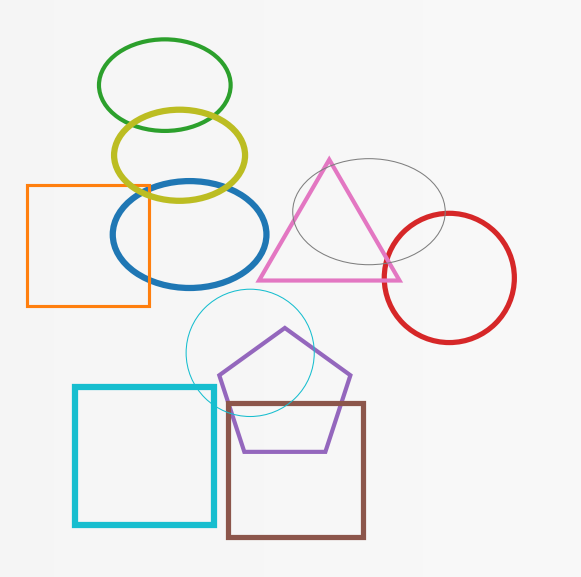[{"shape": "oval", "thickness": 3, "radius": 0.66, "center": [0.326, 0.593]}, {"shape": "square", "thickness": 1.5, "radius": 0.52, "center": [0.151, 0.573]}, {"shape": "oval", "thickness": 2, "radius": 0.57, "center": [0.284, 0.852]}, {"shape": "circle", "thickness": 2.5, "radius": 0.56, "center": [0.773, 0.518]}, {"shape": "pentagon", "thickness": 2, "radius": 0.59, "center": [0.49, 0.313]}, {"shape": "square", "thickness": 2.5, "radius": 0.58, "center": [0.508, 0.185]}, {"shape": "triangle", "thickness": 2, "radius": 0.7, "center": [0.566, 0.583]}, {"shape": "oval", "thickness": 0.5, "radius": 0.66, "center": [0.635, 0.633]}, {"shape": "oval", "thickness": 3, "radius": 0.56, "center": [0.309, 0.73]}, {"shape": "circle", "thickness": 0.5, "radius": 0.55, "center": [0.43, 0.388]}, {"shape": "square", "thickness": 3, "radius": 0.6, "center": [0.249, 0.21]}]